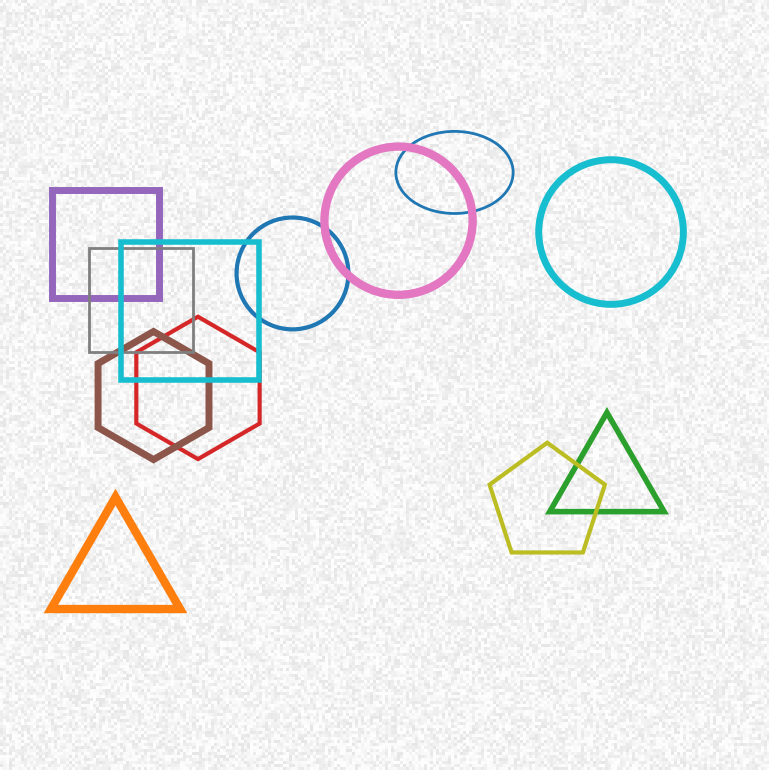[{"shape": "circle", "thickness": 1.5, "radius": 0.36, "center": [0.38, 0.645]}, {"shape": "oval", "thickness": 1, "radius": 0.38, "center": [0.59, 0.776]}, {"shape": "triangle", "thickness": 3, "radius": 0.48, "center": [0.15, 0.258]}, {"shape": "triangle", "thickness": 2, "radius": 0.43, "center": [0.788, 0.378]}, {"shape": "hexagon", "thickness": 1.5, "radius": 0.46, "center": [0.257, 0.496]}, {"shape": "square", "thickness": 2.5, "radius": 0.35, "center": [0.137, 0.683]}, {"shape": "hexagon", "thickness": 2.5, "radius": 0.42, "center": [0.199, 0.486]}, {"shape": "circle", "thickness": 3, "radius": 0.48, "center": [0.518, 0.713]}, {"shape": "square", "thickness": 1, "radius": 0.34, "center": [0.184, 0.61]}, {"shape": "pentagon", "thickness": 1.5, "radius": 0.39, "center": [0.711, 0.346]}, {"shape": "circle", "thickness": 2.5, "radius": 0.47, "center": [0.794, 0.699]}, {"shape": "square", "thickness": 2, "radius": 0.45, "center": [0.247, 0.596]}]